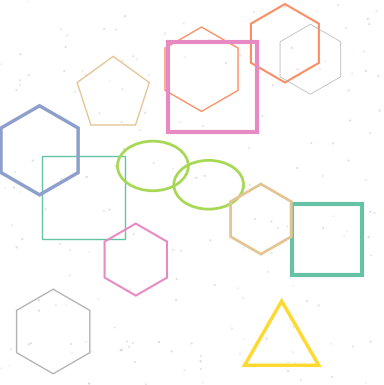[{"shape": "square", "thickness": 3, "radius": 0.46, "center": [0.849, 0.378]}, {"shape": "square", "thickness": 1, "radius": 0.54, "center": [0.218, 0.488]}, {"shape": "hexagon", "thickness": 1, "radius": 0.55, "center": [0.523, 0.82]}, {"shape": "hexagon", "thickness": 1.5, "radius": 0.51, "center": [0.74, 0.888]}, {"shape": "hexagon", "thickness": 2.5, "radius": 0.58, "center": [0.103, 0.61]}, {"shape": "hexagon", "thickness": 1.5, "radius": 0.47, "center": [0.353, 0.326]}, {"shape": "square", "thickness": 3, "radius": 0.58, "center": [0.553, 0.774]}, {"shape": "oval", "thickness": 2, "radius": 0.46, "center": [0.397, 0.569]}, {"shape": "oval", "thickness": 2, "radius": 0.45, "center": [0.542, 0.52]}, {"shape": "triangle", "thickness": 2.5, "radius": 0.56, "center": [0.732, 0.107]}, {"shape": "pentagon", "thickness": 1, "radius": 0.49, "center": [0.294, 0.755]}, {"shape": "hexagon", "thickness": 2, "radius": 0.46, "center": [0.678, 0.431]}, {"shape": "hexagon", "thickness": 0.5, "radius": 0.45, "center": [0.806, 0.846]}, {"shape": "hexagon", "thickness": 1, "radius": 0.55, "center": [0.138, 0.139]}]